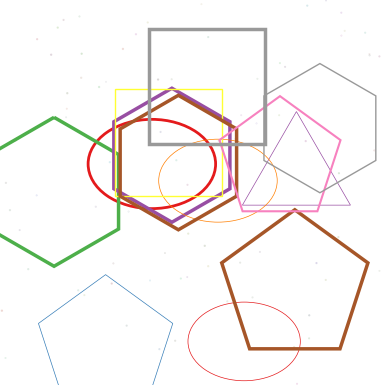[{"shape": "oval", "thickness": 0.5, "radius": 0.73, "center": [0.634, 0.113]}, {"shape": "oval", "thickness": 2, "radius": 0.83, "center": [0.394, 0.574]}, {"shape": "pentagon", "thickness": 0.5, "radius": 0.92, "center": [0.274, 0.103]}, {"shape": "hexagon", "thickness": 2.5, "radius": 0.97, "center": [0.14, 0.502]}, {"shape": "triangle", "thickness": 0.5, "radius": 0.81, "center": [0.77, 0.548]}, {"shape": "hexagon", "thickness": 2.5, "radius": 0.87, "center": [0.446, 0.597]}, {"shape": "oval", "thickness": 0.5, "radius": 0.77, "center": [0.566, 0.531]}, {"shape": "square", "thickness": 1, "radius": 0.69, "center": [0.438, 0.629]}, {"shape": "hexagon", "thickness": 2.5, "radius": 0.87, "center": [0.463, 0.578]}, {"shape": "pentagon", "thickness": 2.5, "radius": 1.0, "center": [0.766, 0.255]}, {"shape": "pentagon", "thickness": 1.5, "radius": 0.83, "center": [0.727, 0.585]}, {"shape": "hexagon", "thickness": 1, "radius": 0.84, "center": [0.831, 0.667]}, {"shape": "square", "thickness": 2.5, "radius": 0.75, "center": [0.538, 0.776]}]